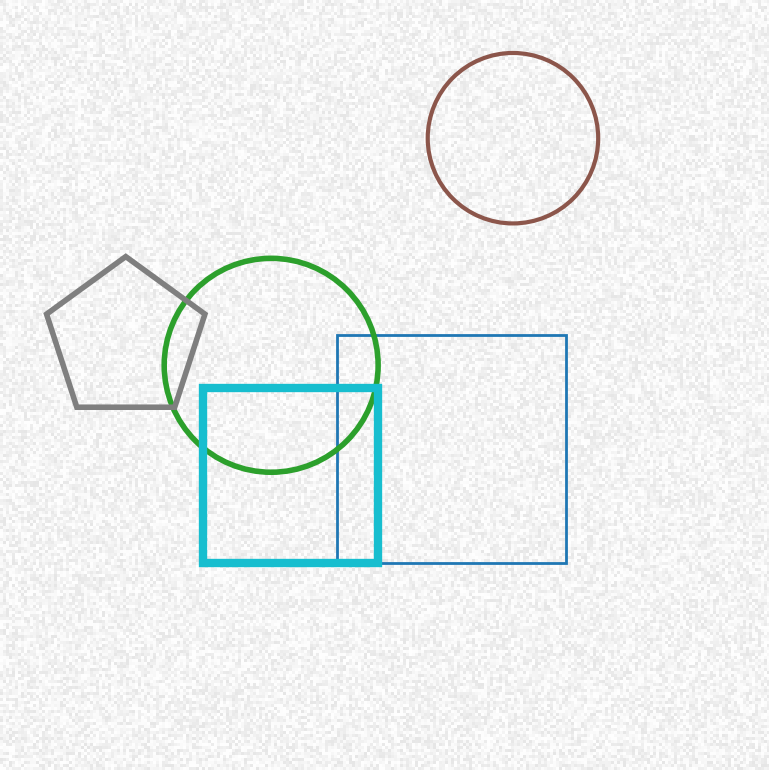[{"shape": "square", "thickness": 1, "radius": 0.74, "center": [0.586, 0.416]}, {"shape": "circle", "thickness": 2, "radius": 0.69, "center": [0.352, 0.526]}, {"shape": "circle", "thickness": 1.5, "radius": 0.55, "center": [0.666, 0.821]}, {"shape": "pentagon", "thickness": 2, "radius": 0.54, "center": [0.163, 0.559]}, {"shape": "square", "thickness": 3, "radius": 0.57, "center": [0.377, 0.383]}]